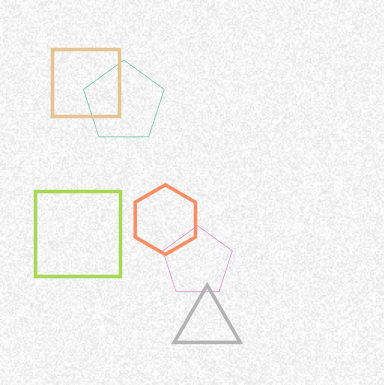[{"shape": "pentagon", "thickness": 0.5, "radius": 0.55, "center": [0.322, 0.734]}, {"shape": "hexagon", "thickness": 2.5, "radius": 0.45, "center": [0.429, 0.429]}, {"shape": "pentagon", "thickness": 0.5, "radius": 0.47, "center": [0.513, 0.319]}, {"shape": "square", "thickness": 2.5, "radius": 0.55, "center": [0.201, 0.393]}, {"shape": "square", "thickness": 2.5, "radius": 0.43, "center": [0.221, 0.786]}, {"shape": "triangle", "thickness": 2.5, "radius": 0.5, "center": [0.538, 0.16]}]